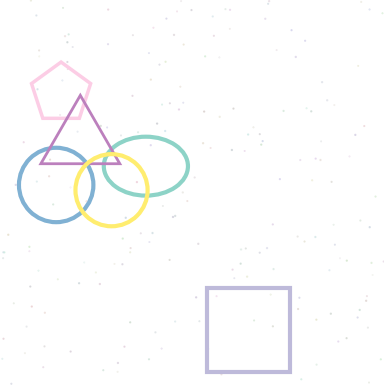[{"shape": "oval", "thickness": 3, "radius": 0.55, "center": [0.379, 0.568]}, {"shape": "square", "thickness": 3, "radius": 0.54, "center": [0.645, 0.143]}, {"shape": "circle", "thickness": 3, "radius": 0.48, "center": [0.146, 0.52]}, {"shape": "pentagon", "thickness": 2.5, "radius": 0.4, "center": [0.159, 0.758]}, {"shape": "triangle", "thickness": 2, "radius": 0.59, "center": [0.209, 0.634]}, {"shape": "circle", "thickness": 3, "radius": 0.47, "center": [0.29, 0.506]}]